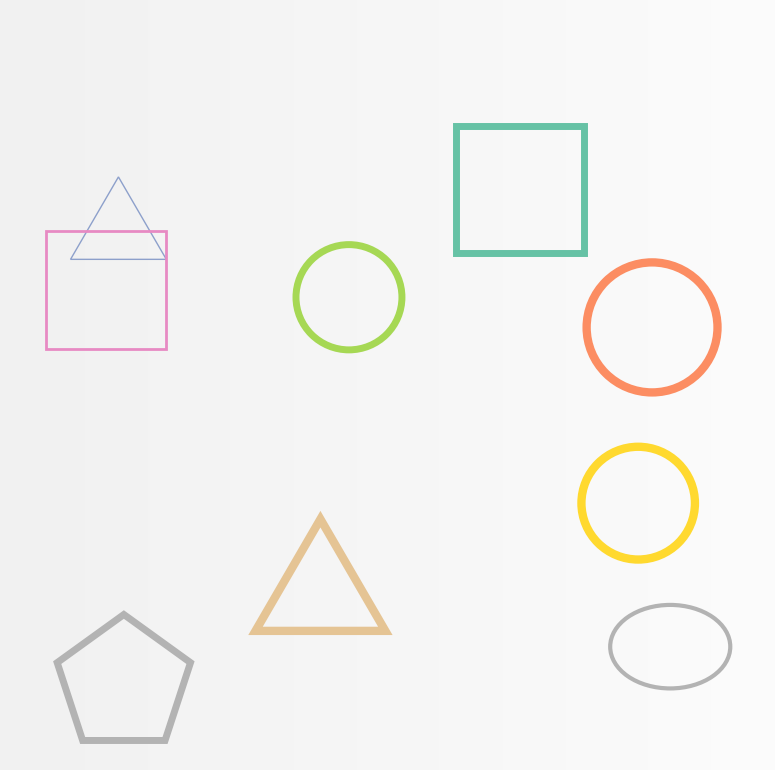[{"shape": "square", "thickness": 2.5, "radius": 0.41, "center": [0.671, 0.754]}, {"shape": "circle", "thickness": 3, "radius": 0.42, "center": [0.841, 0.575]}, {"shape": "triangle", "thickness": 0.5, "radius": 0.36, "center": [0.153, 0.699]}, {"shape": "square", "thickness": 1, "radius": 0.39, "center": [0.137, 0.623]}, {"shape": "circle", "thickness": 2.5, "radius": 0.34, "center": [0.45, 0.614]}, {"shape": "circle", "thickness": 3, "radius": 0.37, "center": [0.823, 0.347]}, {"shape": "triangle", "thickness": 3, "radius": 0.48, "center": [0.413, 0.229]}, {"shape": "pentagon", "thickness": 2.5, "radius": 0.45, "center": [0.16, 0.111]}, {"shape": "oval", "thickness": 1.5, "radius": 0.39, "center": [0.865, 0.16]}]